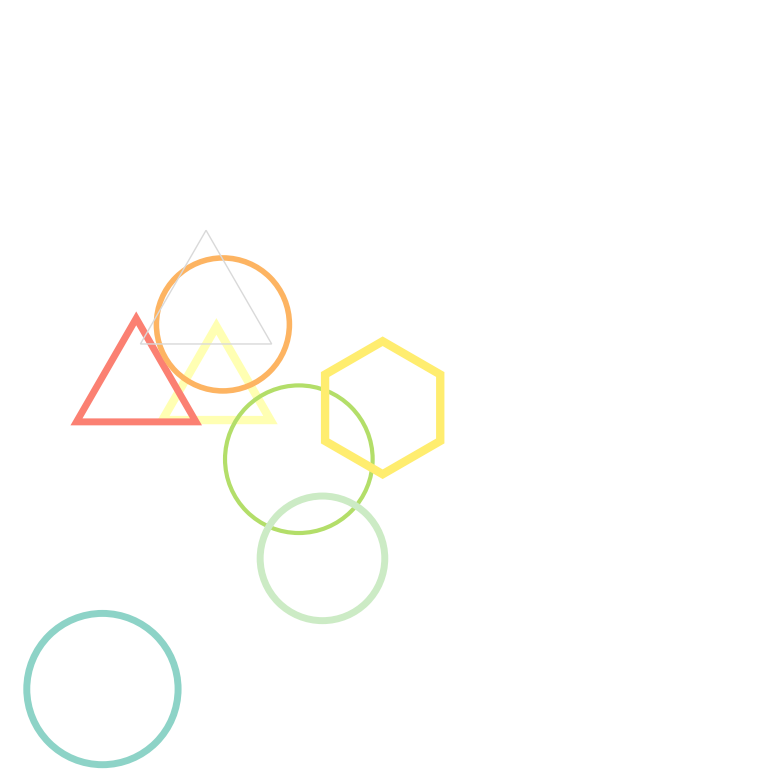[{"shape": "circle", "thickness": 2.5, "radius": 0.49, "center": [0.133, 0.105]}, {"shape": "triangle", "thickness": 3, "radius": 0.41, "center": [0.281, 0.495]}, {"shape": "triangle", "thickness": 2.5, "radius": 0.45, "center": [0.177, 0.497]}, {"shape": "circle", "thickness": 2, "radius": 0.43, "center": [0.289, 0.579]}, {"shape": "circle", "thickness": 1.5, "radius": 0.48, "center": [0.388, 0.404]}, {"shape": "triangle", "thickness": 0.5, "radius": 0.49, "center": [0.268, 0.602]}, {"shape": "circle", "thickness": 2.5, "radius": 0.4, "center": [0.419, 0.275]}, {"shape": "hexagon", "thickness": 3, "radius": 0.43, "center": [0.497, 0.47]}]